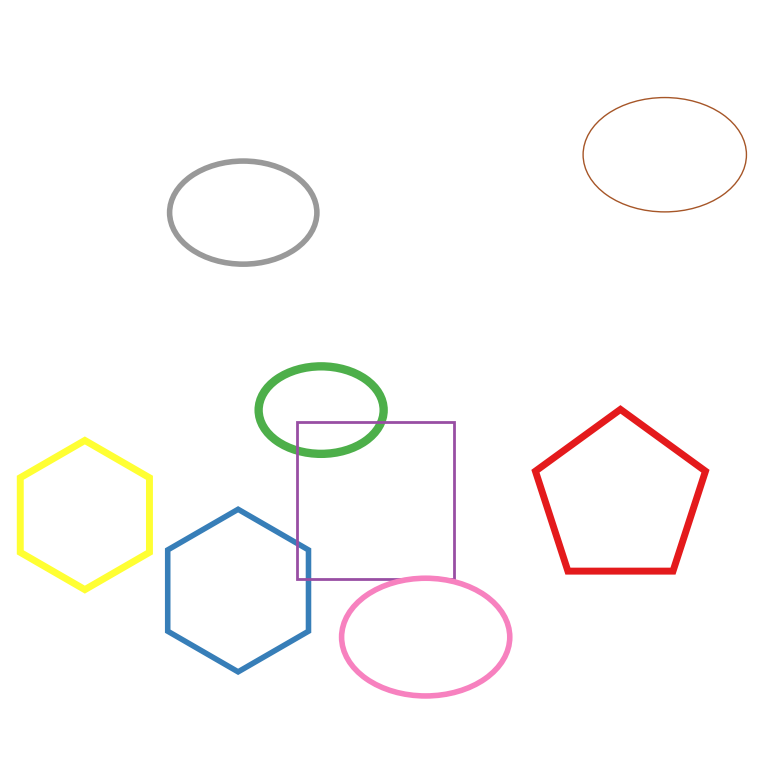[{"shape": "pentagon", "thickness": 2.5, "radius": 0.58, "center": [0.806, 0.352]}, {"shape": "hexagon", "thickness": 2, "radius": 0.53, "center": [0.309, 0.233]}, {"shape": "oval", "thickness": 3, "radius": 0.41, "center": [0.417, 0.467]}, {"shape": "square", "thickness": 1, "radius": 0.51, "center": [0.488, 0.35]}, {"shape": "hexagon", "thickness": 2.5, "radius": 0.48, "center": [0.11, 0.331]}, {"shape": "oval", "thickness": 0.5, "radius": 0.53, "center": [0.863, 0.799]}, {"shape": "oval", "thickness": 2, "radius": 0.55, "center": [0.553, 0.173]}, {"shape": "oval", "thickness": 2, "radius": 0.48, "center": [0.316, 0.724]}]